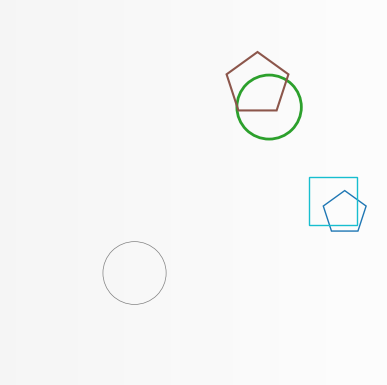[{"shape": "pentagon", "thickness": 1, "radius": 0.29, "center": [0.89, 0.447]}, {"shape": "circle", "thickness": 2, "radius": 0.42, "center": [0.695, 0.722]}, {"shape": "pentagon", "thickness": 1.5, "radius": 0.42, "center": [0.665, 0.781]}, {"shape": "circle", "thickness": 0.5, "radius": 0.41, "center": [0.347, 0.291]}, {"shape": "square", "thickness": 1, "radius": 0.31, "center": [0.86, 0.479]}]